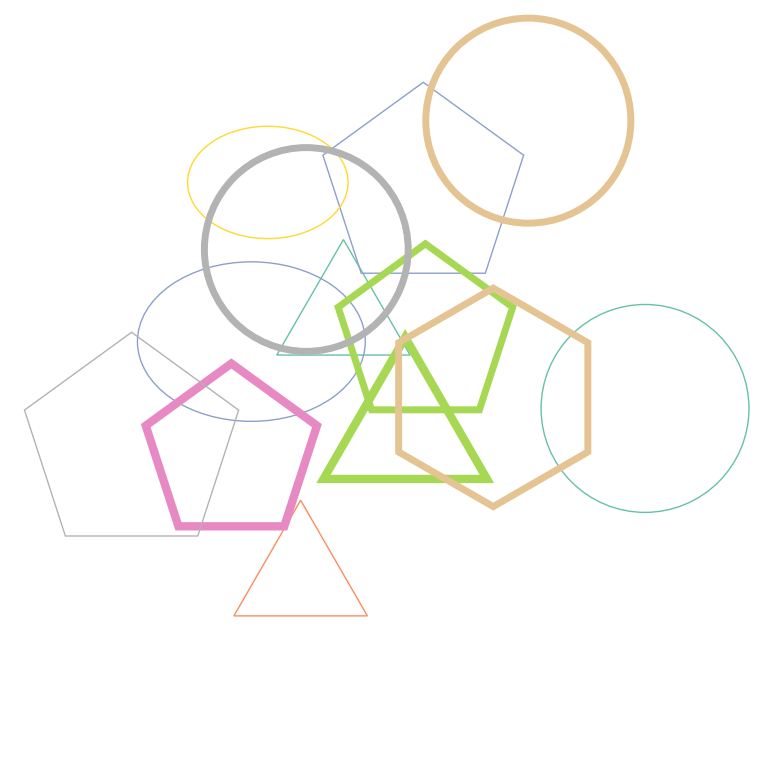[{"shape": "triangle", "thickness": 0.5, "radius": 0.5, "center": [0.446, 0.589]}, {"shape": "circle", "thickness": 0.5, "radius": 0.67, "center": [0.838, 0.47]}, {"shape": "triangle", "thickness": 0.5, "radius": 0.5, "center": [0.39, 0.25]}, {"shape": "pentagon", "thickness": 0.5, "radius": 0.69, "center": [0.55, 0.756]}, {"shape": "oval", "thickness": 0.5, "radius": 0.74, "center": [0.326, 0.556]}, {"shape": "pentagon", "thickness": 3, "radius": 0.58, "center": [0.3, 0.411]}, {"shape": "triangle", "thickness": 3, "radius": 0.61, "center": [0.526, 0.439]}, {"shape": "pentagon", "thickness": 2.5, "radius": 0.6, "center": [0.553, 0.564]}, {"shape": "oval", "thickness": 0.5, "radius": 0.52, "center": [0.348, 0.763]}, {"shape": "hexagon", "thickness": 2.5, "radius": 0.71, "center": [0.641, 0.484]}, {"shape": "circle", "thickness": 2.5, "radius": 0.67, "center": [0.686, 0.843]}, {"shape": "circle", "thickness": 2.5, "radius": 0.66, "center": [0.398, 0.676]}, {"shape": "pentagon", "thickness": 0.5, "radius": 0.73, "center": [0.171, 0.422]}]